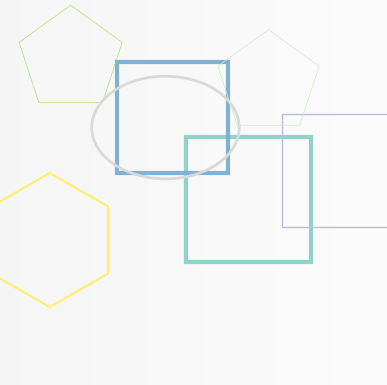[{"shape": "square", "thickness": 3, "radius": 0.81, "center": [0.642, 0.482]}, {"shape": "square", "thickness": 1, "radius": 0.73, "center": [0.873, 0.557]}, {"shape": "square", "thickness": 3, "radius": 0.72, "center": [0.445, 0.695]}, {"shape": "pentagon", "thickness": 0.5, "radius": 0.7, "center": [0.182, 0.847]}, {"shape": "oval", "thickness": 2, "radius": 0.95, "center": [0.427, 0.669]}, {"shape": "pentagon", "thickness": 0.5, "radius": 0.69, "center": [0.693, 0.786]}, {"shape": "hexagon", "thickness": 1.5, "radius": 0.87, "center": [0.128, 0.377]}]